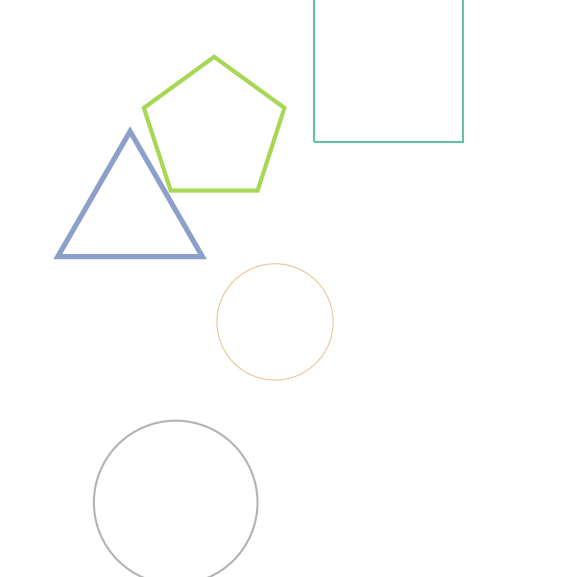[{"shape": "square", "thickness": 1, "radius": 0.64, "center": [0.672, 0.881]}, {"shape": "triangle", "thickness": 2.5, "radius": 0.72, "center": [0.225, 0.627]}, {"shape": "pentagon", "thickness": 2, "radius": 0.64, "center": [0.371, 0.773]}, {"shape": "circle", "thickness": 0.5, "radius": 0.5, "center": [0.476, 0.442]}, {"shape": "circle", "thickness": 1, "radius": 0.71, "center": [0.304, 0.129]}]